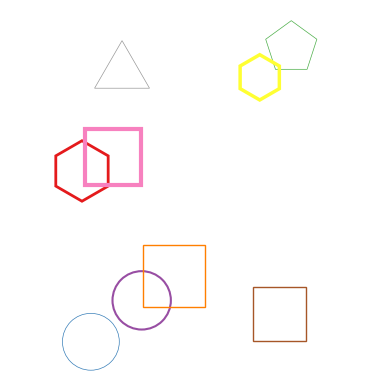[{"shape": "hexagon", "thickness": 2, "radius": 0.39, "center": [0.213, 0.556]}, {"shape": "circle", "thickness": 0.5, "radius": 0.37, "center": [0.236, 0.112]}, {"shape": "pentagon", "thickness": 0.5, "radius": 0.35, "center": [0.757, 0.876]}, {"shape": "circle", "thickness": 1.5, "radius": 0.38, "center": [0.368, 0.22]}, {"shape": "square", "thickness": 1, "radius": 0.4, "center": [0.453, 0.282]}, {"shape": "hexagon", "thickness": 2.5, "radius": 0.29, "center": [0.675, 0.799]}, {"shape": "square", "thickness": 1, "radius": 0.35, "center": [0.726, 0.185]}, {"shape": "square", "thickness": 3, "radius": 0.37, "center": [0.294, 0.592]}, {"shape": "triangle", "thickness": 0.5, "radius": 0.41, "center": [0.317, 0.812]}]